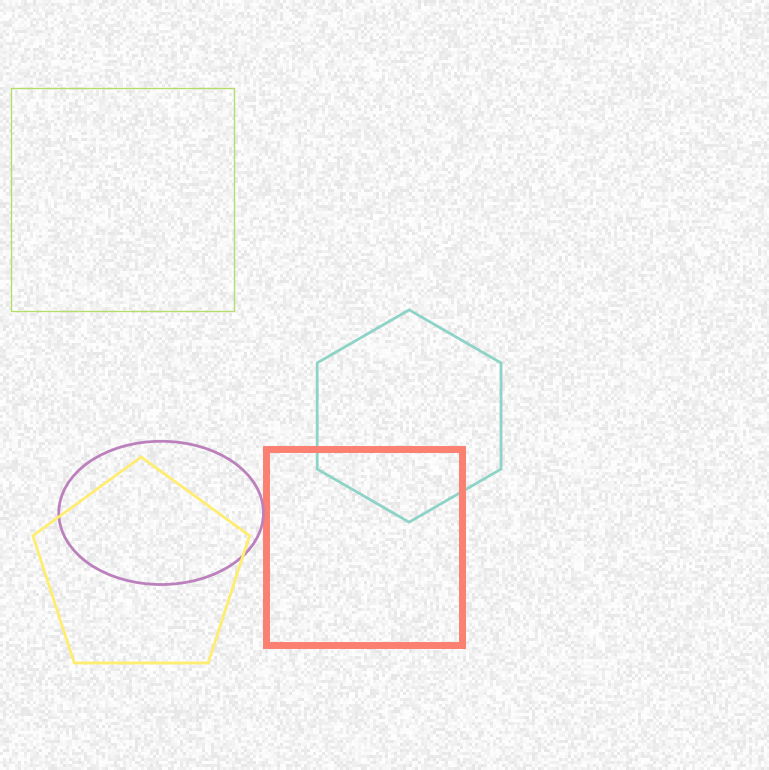[{"shape": "hexagon", "thickness": 1, "radius": 0.69, "center": [0.531, 0.46]}, {"shape": "square", "thickness": 2.5, "radius": 0.64, "center": [0.472, 0.289]}, {"shape": "square", "thickness": 0.5, "radius": 0.72, "center": [0.159, 0.742]}, {"shape": "oval", "thickness": 1, "radius": 0.66, "center": [0.209, 0.334]}, {"shape": "pentagon", "thickness": 1, "radius": 0.74, "center": [0.183, 0.259]}]